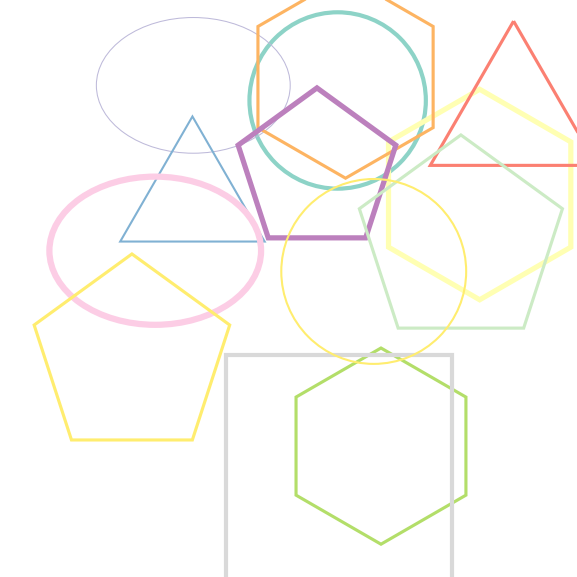[{"shape": "circle", "thickness": 2, "radius": 0.76, "center": [0.585, 0.825]}, {"shape": "hexagon", "thickness": 2.5, "radius": 0.91, "center": [0.831, 0.662]}, {"shape": "oval", "thickness": 0.5, "radius": 0.84, "center": [0.335, 0.851]}, {"shape": "triangle", "thickness": 1.5, "radius": 0.83, "center": [0.889, 0.796]}, {"shape": "triangle", "thickness": 1, "radius": 0.72, "center": [0.333, 0.653]}, {"shape": "hexagon", "thickness": 1.5, "radius": 0.88, "center": [0.598, 0.866]}, {"shape": "hexagon", "thickness": 1.5, "radius": 0.85, "center": [0.66, 0.227]}, {"shape": "oval", "thickness": 3, "radius": 0.92, "center": [0.269, 0.565]}, {"shape": "square", "thickness": 2, "radius": 0.98, "center": [0.587, 0.19]}, {"shape": "pentagon", "thickness": 2.5, "radius": 0.72, "center": [0.549, 0.703]}, {"shape": "pentagon", "thickness": 1.5, "radius": 0.92, "center": [0.798, 0.581]}, {"shape": "pentagon", "thickness": 1.5, "radius": 0.89, "center": [0.228, 0.381]}, {"shape": "circle", "thickness": 1, "radius": 0.8, "center": [0.647, 0.529]}]